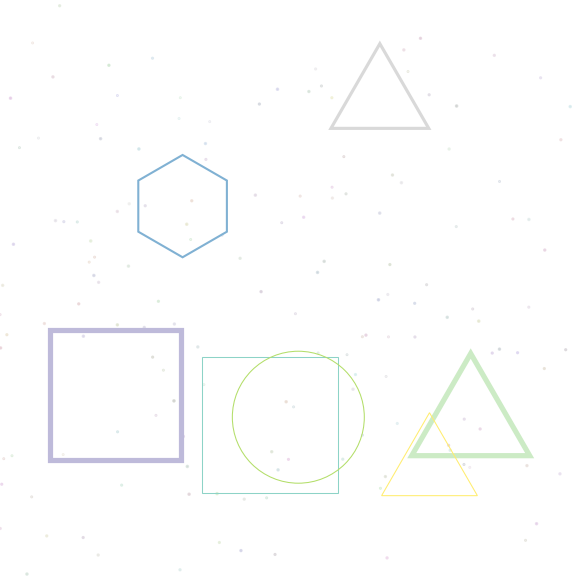[{"shape": "square", "thickness": 0.5, "radius": 0.59, "center": [0.467, 0.264]}, {"shape": "square", "thickness": 2.5, "radius": 0.57, "center": [0.2, 0.315]}, {"shape": "hexagon", "thickness": 1, "radius": 0.44, "center": [0.316, 0.642]}, {"shape": "circle", "thickness": 0.5, "radius": 0.57, "center": [0.517, 0.277]}, {"shape": "triangle", "thickness": 1.5, "radius": 0.49, "center": [0.658, 0.826]}, {"shape": "triangle", "thickness": 2.5, "radius": 0.59, "center": [0.815, 0.269]}, {"shape": "triangle", "thickness": 0.5, "radius": 0.48, "center": [0.744, 0.189]}]